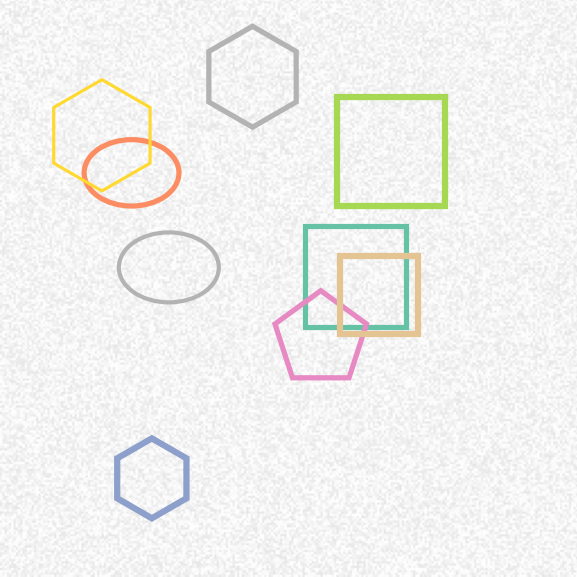[{"shape": "square", "thickness": 2.5, "radius": 0.44, "center": [0.615, 0.52]}, {"shape": "oval", "thickness": 2.5, "radius": 0.41, "center": [0.228, 0.7]}, {"shape": "hexagon", "thickness": 3, "radius": 0.35, "center": [0.263, 0.171]}, {"shape": "pentagon", "thickness": 2.5, "radius": 0.42, "center": [0.555, 0.412]}, {"shape": "square", "thickness": 3, "radius": 0.47, "center": [0.677, 0.736]}, {"shape": "hexagon", "thickness": 1.5, "radius": 0.48, "center": [0.176, 0.765]}, {"shape": "square", "thickness": 3, "radius": 0.34, "center": [0.656, 0.488]}, {"shape": "oval", "thickness": 2, "radius": 0.43, "center": [0.292, 0.536]}, {"shape": "hexagon", "thickness": 2.5, "radius": 0.44, "center": [0.437, 0.866]}]